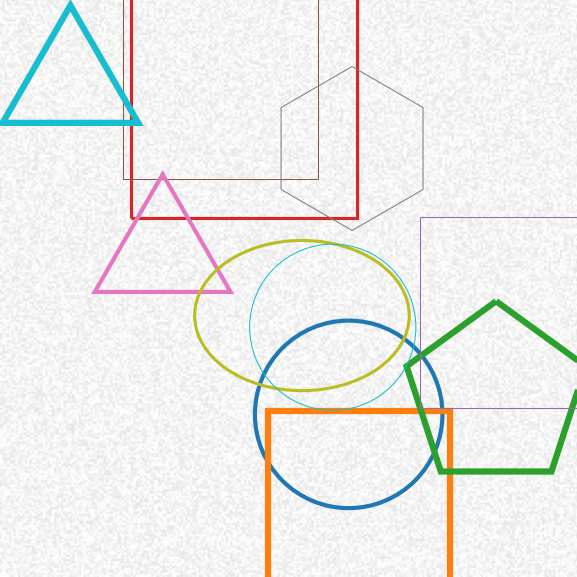[{"shape": "circle", "thickness": 2, "radius": 0.81, "center": [0.604, 0.282]}, {"shape": "square", "thickness": 3, "radius": 0.78, "center": [0.622, 0.13]}, {"shape": "pentagon", "thickness": 3, "radius": 0.82, "center": [0.859, 0.315]}, {"shape": "square", "thickness": 1.5, "radius": 0.98, "center": [0.422, 0.818]}, {"shape": "square", "thickness": 0.5, "radius": 0.82, "center": [0.892, 0.458]}, {"shape": "square", "thickness": 0.5, "radius": 0.84, "center": [0.381, 0.857]}, {"shape": "triangle", "thickness": 2, "radius": 0.68, "center": [0.282, 0.562]}, {"shape": "hexagon", "thickness": 0.5, "radius": 0.71, "center": [0.61, 0.742]}, {"shape": "oval", "thickness": 1.5, "radius": 0.93, "center": [0.523, 0.453]}, {"shape": "triangle", "thickness": 3, "radius": 0.68, "center": [0.122, 0.854]}, {"shape": "circle", "thickness": 0.5, "radius": 0.72, "center": [0.576, 0.433]}]